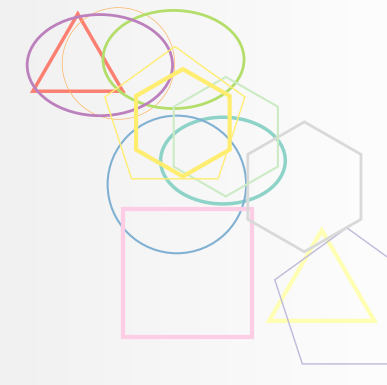[{"shape": "oval", "thickness": 2.5, "radius": 0.8, "center": [0.575, 0.583]}, {"shape": "triangle", "thickness": 3, "radius": 0.78, "center": [0.83, 0.245]}, {"shape": "pentagon", "thickness": 1, "radius": 0.98, "center": [0.895, 0.213]}, {"shape": "triangle", "thickness": 2.5, "radius": 0.67, "center": [0.201, 0.83]}, {"shape": "circle", "thickness": 1.5, "radius": 0.89, "center": [0.456, 0.521]}, {"shape": "circle", "thickness": 0.5, "radius": 0.73, "center": [0.306, 0.835]}, {"shape": "oval", "thickness": 2, "radius": 0.91, "center": [0.448, 0.845]}, {"shape": "square", "thickness": 3, "radius": 0.83, "center": [0.484, 0.291]}, {"shape": "hexagon", "thickness": 2, "radius": 0.84, "center": [0.785, 0.515]}, {"shape": "oval", "thickness": 2, "radius": 0.94, "center": [0.258, 0.831]}, {"shape": "hexagon", "thickness": 1.5, "radius": 0.78, "center": [0.583, 0.645]}, {"shape": "pentagon", "thickness": 1, "radius": 0.95, "center": [0.451, 0.689]}, {"shape": "hexagon", "thickness": 3, "radius": 0.7, "center": [0.472, 0.681]}]